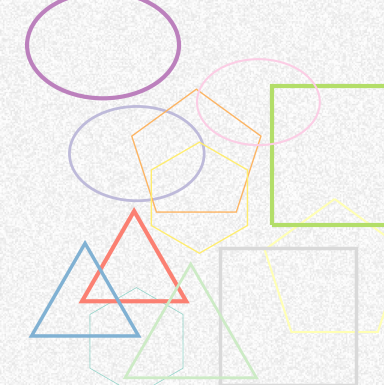[{"shape": "hexagon", "thickness": 0.5, "radius": 0.7, "center": [0.354, 0.113]}, {"shape": "pentagon", "thickness": 1.5, "radius": 0.96, "center": [0.869, 0.292]}, {"shape": "oval", "thickness": 2, "radius": 0.87, "center": [0.355, 0.601]}, {"shape": "triangle", "thickness": 3, "radius": 0.78, "center": [0.348, 0.296]}, {"shape": "triangle", "thickness": 2.5, "radius": 0.8, "center": [0.221, 0.208]}, {"shape": "pentagon", "thickness": 1, "radius": 0.88, "center": [0.51, 0.592]}, {"shape": "square", "thickness": 3, "radius": 0.9, "center": [0.886, 0.596]}, {"shape": "oval", "thickness": 1.5, "radius": 0.8, "center": [0.671, 0.735]}, {"shape": "square", "thickness": 2.5, "radius": 0.89, "center": [0.748, 0.178]}, {"shape": "oval", "thickness": 3, "radius": 0.99, "center": [0.268, 0.883]}, {"shape": "triangle", "thickness": 2, "radius": 0.99, "center": [0.495, 0.117]}, {"shape": "hexagon", "thickness": 1, "radius": 0.72, "center": [0.518, 0.486]}]